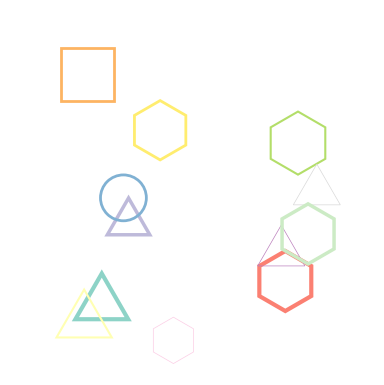[{"shape": "triangle", "thickness": 3, "radius": 0.4, "center": [0.264, 0.21]}, {"shape": "triangle", "thickness": 1.5, "radius": 0.41, "center": [0.219, 0.165]}, {"shape": "triangle", "thickness": 2.5, "radius": 0.32, "center": [0.334, 0.422]}, {"shape": "hexagon", "thickness": 3, "radius": 0.39, "center": [0.741, 0.27]}, {"shape": "circle", "thickness": 2, "radius": 0.3, "center": [0.321, 0.486]}, {"shape": "square", "thickness": 2, "radius": 0.35, "center": [0.227, 0.807]}, {"shape": "hexagon", "thickness": 1.5, "radius": 0.41, "center": [0.774, 0.628]}, {"shape": "hexagon", "thickness": 0.5, "radius": 0.3, "center": [0.45, 0.116]}, {"shape": "triangle", "thickness": 0.5, "radius": 0.35, "center": [0.823, 0.503]}, {"shape": "triangle", "thickness": 0.5, "radius": 0.35, "center": [0.731, 0.345]}, {"shape": "hexagon", "thickness": 2.5, "radius": 0.39, "center": [0.8, 0.392]}, {"shape": "hexagon", "thickness": 2, "radius": 0.39, "center": [0.416, 0.662]}]